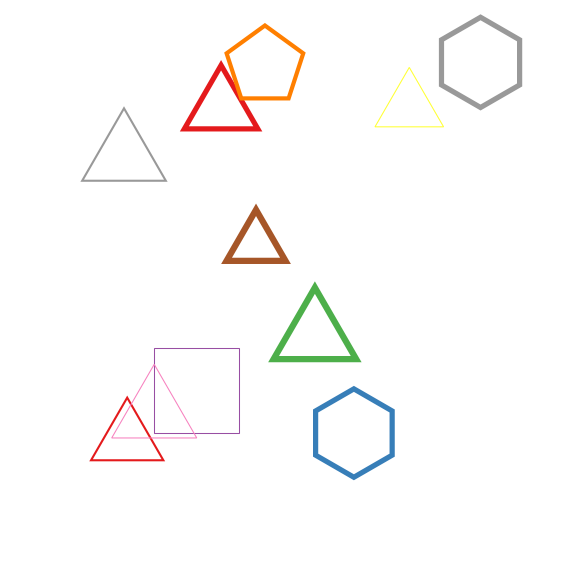[{"shape": "triangle", "thickness": 2.5, "radius": 0.37, "center": [0.383, 0.813]}, {"shape": "triangle", "thickness": 1, "radius": 0.36, "center": [0.22, 0.238]}, {"shape": "hexagon", "thickness": 2.5, "radius": 0.38, "center": [0.613, 0.249]}, {"shape": "triangle", "thickness": 3, "radius": 0.41, "center": [0.545, 0.419]}, {"shape": "square", "thickness": 0.5, "radius": 0.37, "center": [0.341, 0.323]}, {"shape": "pentagon", "thickness": 2, "radius": 0.35, "center": [0.459, 0.885]}, {"shape": "triangle", "thickness": 0.5, "radius": 0.34, "center": [0.709, 0.814]}, {"shape": "triangle", "thickness": 3, "radius": 0.29, "center": [0.443, 0.577]}, {"shape": "triangle", "thickness": 0.5, "radius": 0.42, "center": [0.267, 0.283]}, {"shape": "hexagon", "thickness": 2.5, "radius": 0.39, "center": [0.832, 0.891]}, {"shape": "triangle", "thickness": 1, "radius": 0.42, "center": [0.215, 0.728]}]